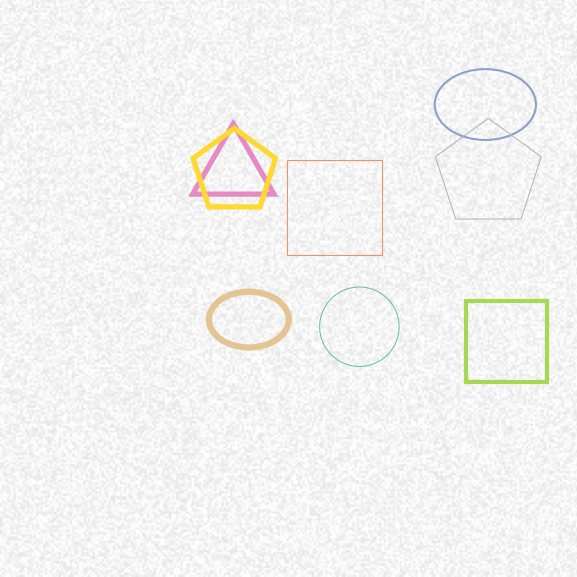[{"shape": "circle", "thickness": 0.5, "radius": 0.34, "center": [0.622, 0.433]}, {"shape": "square", "thickness": 0.5, "radius": 0.41, "center": [0.579, 0.639]}, {"shape": "oval", "thickness": 1, "radius": 0.44, "center": [0.84, 0.818]}, {"shape": "triangle", "thickness": 2.5, "radius": 0.41, "center": [0.404, 0.704]}, {"shape": "square", "thickness": 2, "radius": 0.35, "center": [0.877, 0.408]}, {"shape": "pentagon", "thickness": 2.5, "radius": 0.38, "center": [0.406, 0.702]}, {"shape": "oval", "thickness": 3, "radius": 0.35, "center": [0.431, 0.446]}, {"shape": "pentagon", "thickness": 0.5, "radius": 0.48, "center": [0.846, 0.698]}]